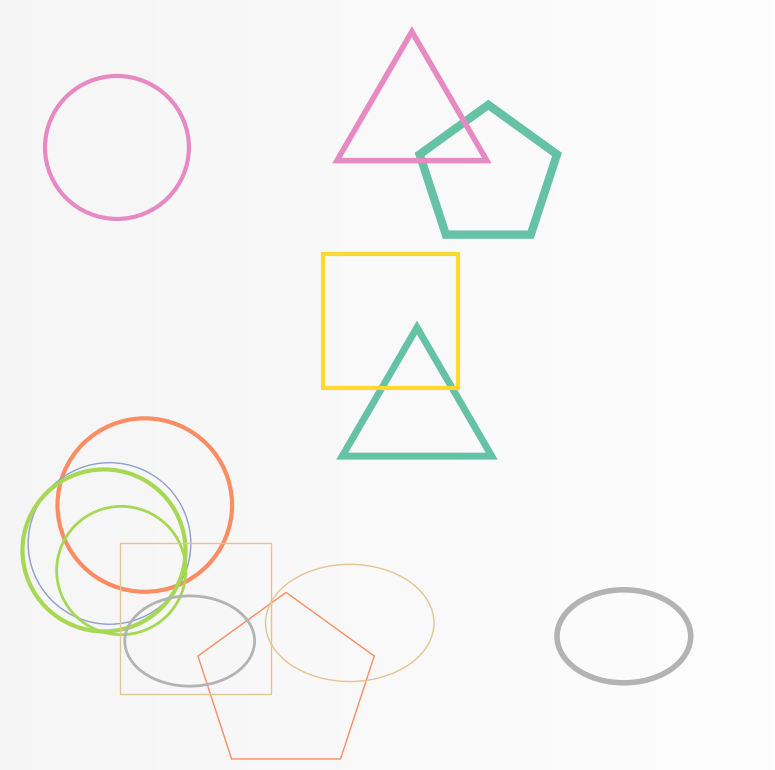[{"shape": "pentagon", "thickness": 3, "radius": 0.47, "center": [0.63, 0.771]}, {"shape": "triangle", "thickness": 2.5, "radius": 0.56, "center": [0.538, 0.463]}, {"shape": "pentagon", "thickness": 0.5, "radius": 0.6, "center": [0.369, 0.111]}, {"shape": "circle", "thickness": 1.5, "radius": 0.56, "center": [0.187, 0.344]}, {"shape": "circle", "thickness": 0.5, "radius": 0.52, "center": [0.141, 0.294]}, {"shape": "circle", "thickness": 1.5, "radius": 0.46, "center": [0.151, 0.809]}, {"shape": "triangle", "thickness": 2, "radius": 0.56, "center": [0.531, 0.847]}, {"shape": "circle", "thickness": 1, "radius": 0.42, "center": [0.156, 0.259]}, {"shape": "circle", "thickness": 1.5, "radius": 0.53, "center": [0.134, 0.285]}, {"shape": "square", "thickness": 1.5, "radius": 0.43, "center": [0.504, 0.584]}, {"shape": "square", "thickness": 0.5, "radius": 0.49, "center": [0.252, 0.196]}, {"shape": "oval", "thickness": 0.5, "radius": 0.54, "center": [0.451, 0.191]}, {"shape": "oval", "thickness": 2, "radius": 0.43, "center": [0.805, 0.174]}, {"shape": "oval", "thickness": 1, "radius": 0.42, "center": [0.245, 0.168]}]